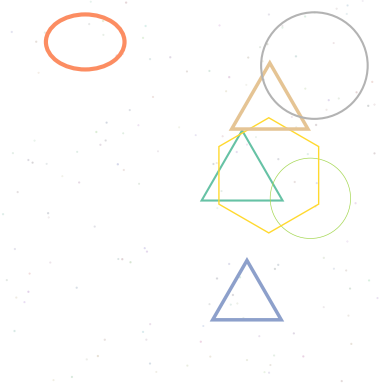[{"shape": "triangle", "thickness": 1.5, "radius": 0.61, "center": [0.629, 0.54]}, {"shape": "oval", "thickness": 3, "radius": 0.51, "center": [0.221, 0.891]}, {"shape": "triangle", "thickness": 2.5, "radius": 0.51, "center": [0.641, 0.221]}, {"shape": "circle", "thickness": 0.5, "radius": 0.52, "center": [0.806, 0.485]}, {"shape": "hexagon", "thickness": 1, "radius": 0.75, "center": [0.698, 0.545]}, {"shape": "triangle", "thickness": 2.5, "radius": 0.57, "center": [0.701, 0.722]}, {"shape": "circle", "thickness": 1.5, "radius": 0.69, "center": [0.817, 0.83]}]